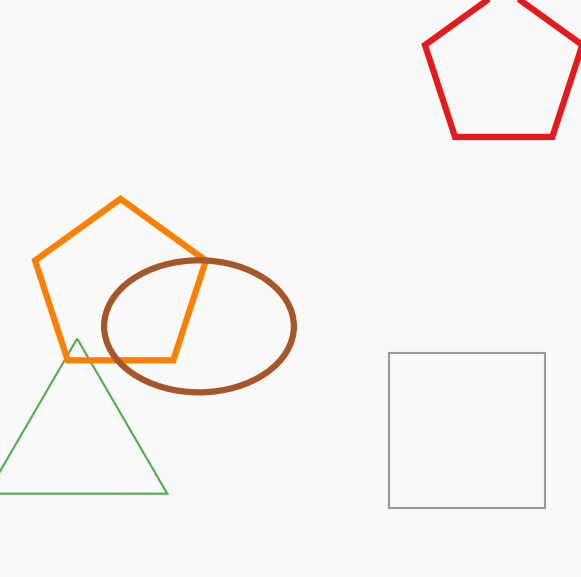[{"shape": "pentagon", "thickness": 3, "radius": 0.71, "center": [0.867, 0.877]}, {"shape": "triangle", "thickness": 1, "radius": 0.89, "center": [0.133, 0.234]}, {"shape": "pentagon", "thickness": 3, "radius": 0.77, "center": [0.207, 0.5]}, {"shape": "oval", "thickness": 3, "radius": 0.82, "center": [0.342, 0.434]}, {"shape": "square", "thickness": 1, "radius": 0.67, "center": [0.804, 0.254]}]